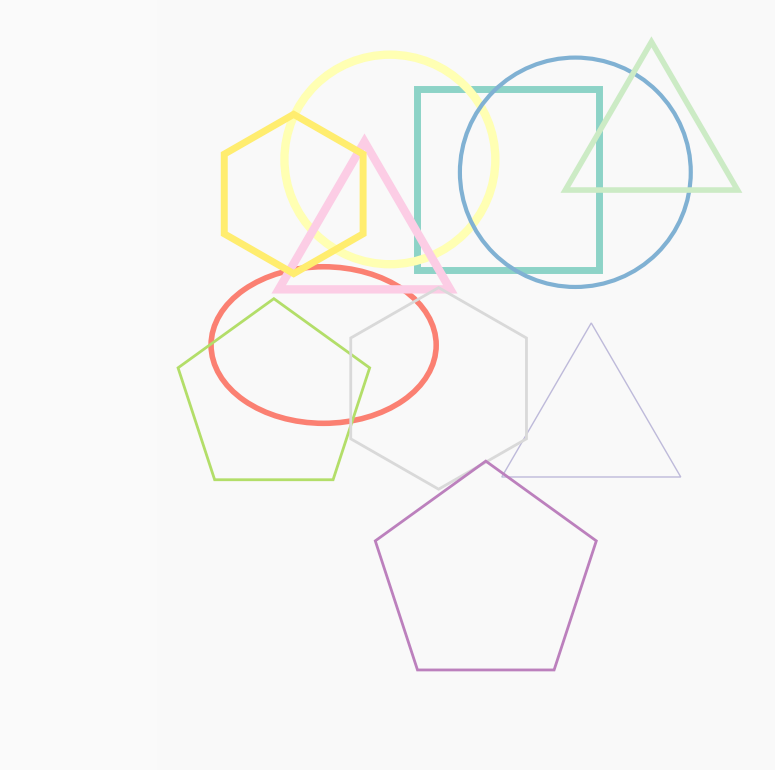[{"shape": "square", "thickness": 2.5, "radius": 0.59, "center": [0.655, 0.767]}, {"shape": "circle", "thickness": 3, "radius": 0.68, "center": [0.503, 0.793]}, {"shape": "triangle", "thickness": 0.5, "radius": 0.67, "center": [0.763, 0.447]}, {"shape": "oval", "thickness": 2, "radius": 0.73, "center": [0.418, 0.552]}, {"shape": "circle", "thickness": 1.5, "radius": 0.74, "center": [0.742, 0.776]}, {"shape": "pentagon", "thickness": 1, "radius": 0.65, "center": [0.353, 0.482]}, {"shape": "triangle", "thickness": 3, "radius": 0.64, "center": [0.47, 0.688]}, {"shape": "hexagon", "thickness": 1, "radius": 0.65, "center": [0.566, 0.496]}, {"shape": "pentagon", "thickness": 1, "radius": 0.75, "center": [0.627, 0.251]}, {"shape": "triangle", "thickness": 2, "radius": 0.64, "center": [0.841, 0.817]}, {"shape": "hexagon", "thickness": 2.5, "radius": 0.52, "center": [0.379, 0.748]}]